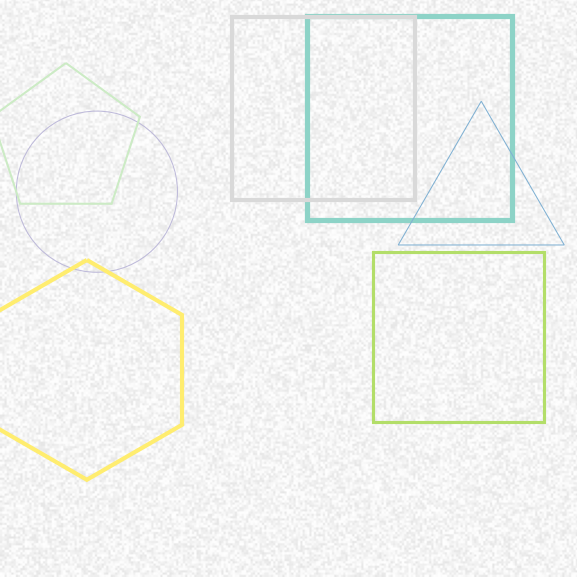[{"shape": "square", "thickness": 2.5, "radius": 0.89, "center": [0.71, 0.795]}, {"shape": "circle", "thickness": 0.5, "radius": 0.7, "center": [0.168, 0.667]}, {"shape": "triangle", "thickness": 0.5, "radius": 0.83, "center": [0.833, 0.658]}, {"shape": "square", "thickness": 1.5, "radius": 0.74, "center": [0.794, 0.416]}, {"shape": "square", "thickness": 2, "radius": 0.79, "center": [0.56, 0.812]}, {"shape": "pentagon", "thickness": 1, "radius": 0.67, "center": [0.114, 0.755]}, {"shape": "hexagon", "thickness": 2, "radius": 0.95, "center": [0.15, 0.359]}]